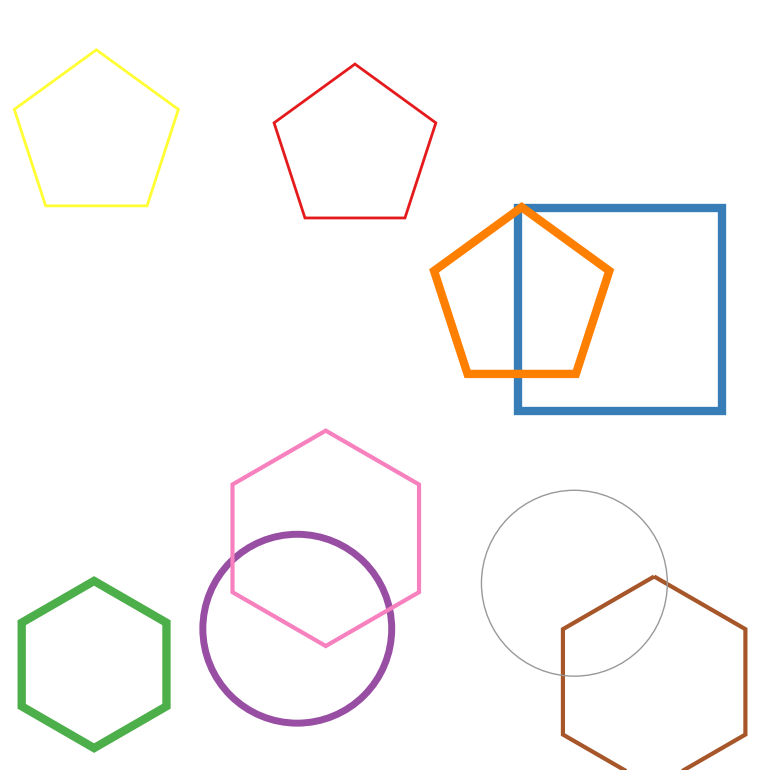[{"shape": "pentagon", "thickness": 1, "radius": 0.55, "center": [0.461, 0.806]}, {"shape": "square", "thickness": 3, "radius": 0.66, "center": [0.805, 0.598]}, {"shape": "hexagon", "thickness": 3, "radius": 0.54, "center": [0.122, 0.137]}, {"shape": "circle", "thickness": 2.5, "radius": 0.61, "center": [0.386, 0.183]}, {"shape": "pentagon", "thickness": 3, "radius": 0.6, "center": [0.678, 0.611]}, {"shape": "pentagon", "thickness": 1, "radius": 0.56, "center": [0.125, 0.823]}, {"shape": "hexagon", "thickness": 1.5, "radius": 0.68, "center": [0.85, 0.114]}, {"shape": "hexagon", "thickness": 1.5, "radius": 0.7, "center": [0.423, 0.301]}, {"shape": "circle", "thickness": 0.5, "radius": 0.6, "center": [0.746, 0.243]}]